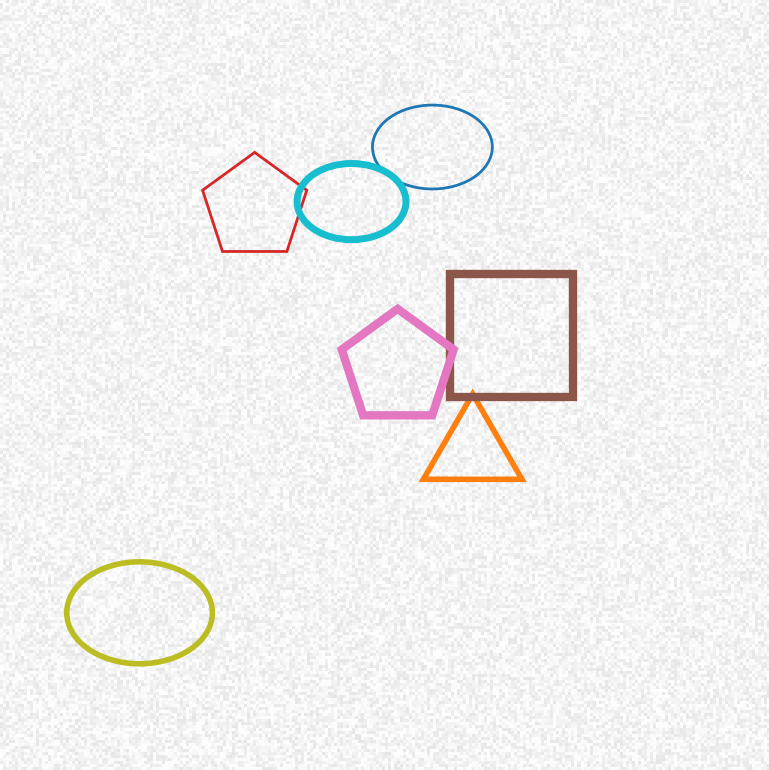[{"shape": "oval", "thickness": 1, "radius": 0.39, "center": [0.562, 0.809]}, {"shape": "triangle", "thickness": 2, "radius": 0.37, "center": [0.614, 0.414]}, {"shape": "pentagon", "thickness": 1, "radius": 0.36, "center": [0.331, 0.731]}, {"shape": "square", "thickness": 3, "radius": 0.4, "center": [0.664, 0.564]}, {"shape": "pentagon", "thickness": 3, "radius": 0.38, "center": [0.516, 0.522]}, {"shape": "oval", "thickness": 2, "radius": 0.47, "center": [0.181, 0.204]}, {"shape": "oval", "thickness": 2.5, "radius": 0.35, "center": [0.457, 0.738]}]